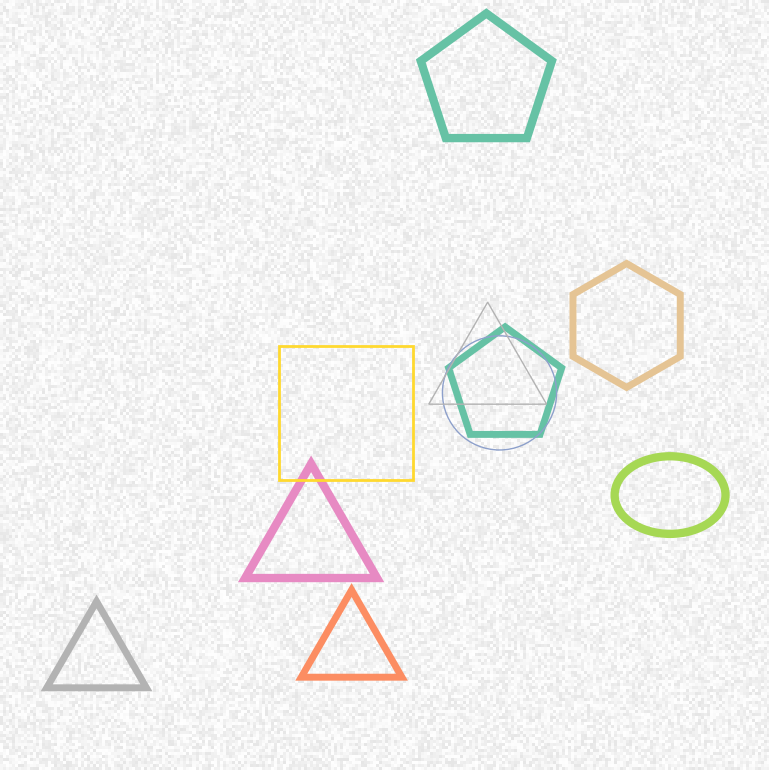[{"shape": "pentagon", "thickness": 2.5, "radius": 0.39, "center": [0.656, 0.498]}, {"shape": "pentagon", "thickness": 3, "radius": 0.45, "center": [0.632, 0.893]}, {"shape": "triangle", "thickness": 2.5, "radius": 0.38, "center": [0.457, 0.158]}, {"shape": "circle", "thickness": 0.5, "radius": 0.37, "center": [0.649, 0.49]}, {"shape": "triangle", "thickness": 3, "radius": 0.49, "center": [0.404, 0.299]}, {"shape": "oval", "thickness": 3, "radius": 0.36, "center": [0.87, 0.357]}, {"shape": "square", "thickness": 1, "radius": 0.44, "center": [0.449, 0.464]}, {"shape": "hexagon", "thickness": 2.5, "radius": 0.4, "center": [0.814, 0.577]}, {"shape": "triangle", "thickness": 0.5, "radius": 0.44, "center": [0.633, 0.519]}, {"shape": "triangle", "thickness": 2.5, "radius": 0.37, "center": [0.125, 0.144]}]